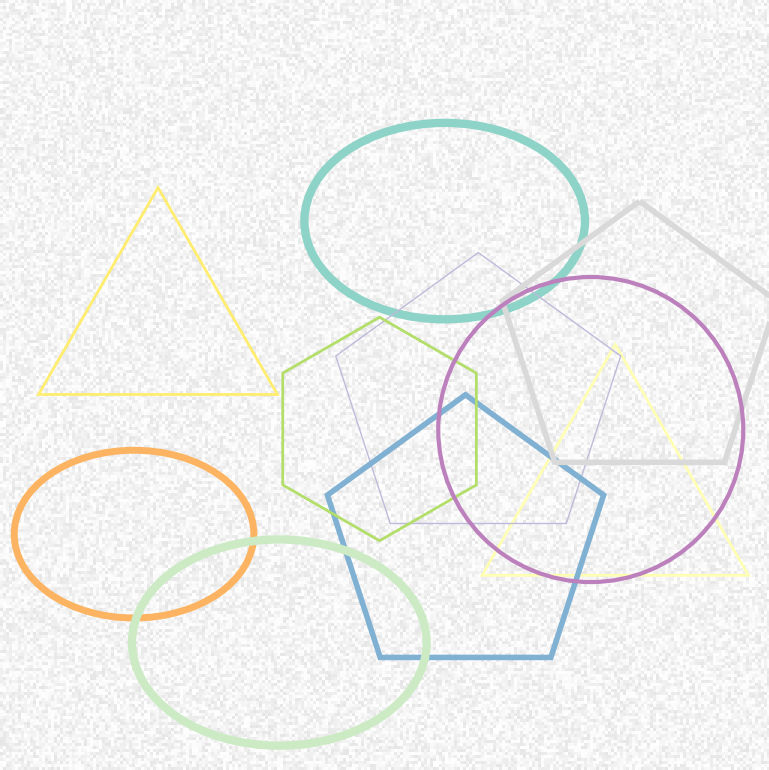[{"shape": "oval", "thickness": 3, "radius": 0.91, "center": [0.578, 0.713]}, {"shape": "triangle", "thickness": 1, "radius": 1.0, "center": [0.799, 0.353]}, {"shape": "pentagon", "thickness": 0.5, "radius": 0.97, "center": [0.621, 0.478]}, {"shape": "pentagon", "thickness": 2, "radius": 0.94, "center": [0.605, 0.299]}, {"shape": "oval", "thickness": 2.5, "radius": 0.78, "center": [0.174, 0.306]}, {"shape": "hexagon", "thickness": 1, "radius": 0.73, "center": [0.493, 0.443]}, {"shape": "pentagon", "thickness": 2, "radius": 0.94, "center": [0.831, 0.551]}, {"shape": "circle", "thickness": 1.5, "radius": 0.99, "center": [0.767, 0.442]}, {"shape": "oval", "thickness": 3, "radius": 0.96, "center": [0.363, 0.166]}, {"shape": "triangle", "thickness": 1, "radius": 0.9, "center": [0.205, 0.577]}]